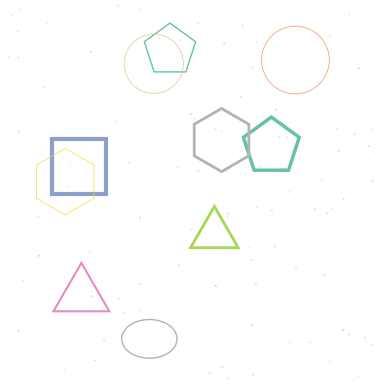[{"shape": "pentagon", "thickness": 2.5, "radius": 0.38, "center": [0.705, 0.62]}, {"shape": "pentagon", "thickness": 1, "radius": 0.35, "center": [0.441, 0.87]}, {"shape": "circle", "thickness": 0.5, "radius": 0.44, "center": [0.767, 0.844]}, {"shape": "square", "thickness": 3, "radius": 0.35, "center": [0.205, 0.567]}, {"shape": "triangle", "thickness": 1.5, "radius": 0.42, "center": [0.211, 0.233]}, {"shape": "triangle", "thickness": 2, "radius": 0.36, "center": [0.557, 0.392]}, {"shape": "hexagon", "thickness": 0.5, "radius": 0.43, "center": [0.169, 0.528]}, {"shape": "circle", "thickness": 0.5, "radius": 0.39, "center": [0.399, 0.834]}, {"shape": "hexagon", "thickness": 2, "radius": 0.41, "center": [0.575, 0.636]}, {"shape": "oval", "thickness": 1, "radius": 0.36, "center": [0.388, 0.12]}]